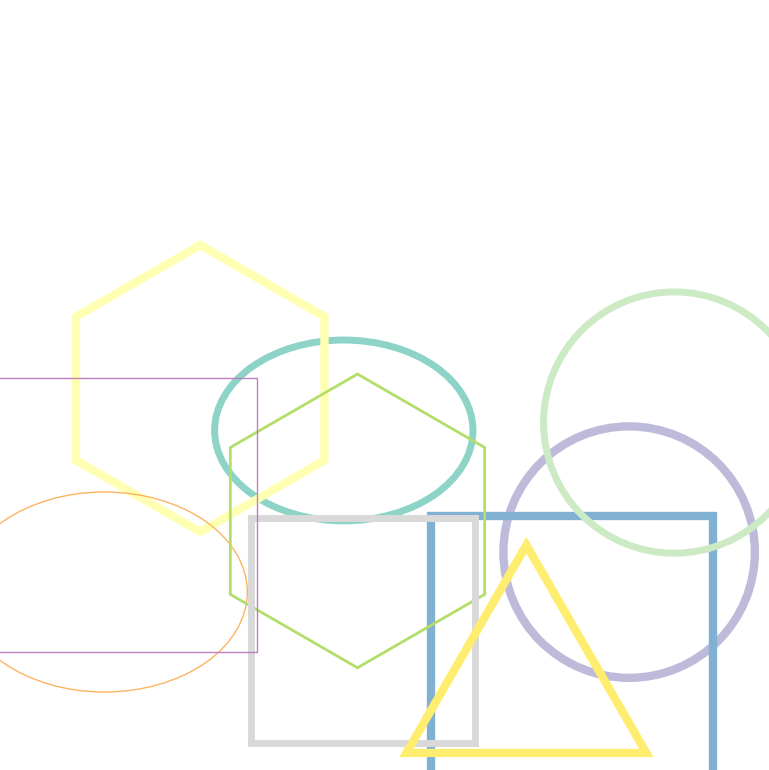[{"shape": "oval", "thickness": 2.5, "radius": 0.84, "center": [0.446, 0.441]}, {"shape": "hexagon", "thickness": 3, "radius": 0.93, "center": [0.26, 0.495]}, {"shape": "circle", "thickness": 3, "radius": 0.82, "center": [0.817, 0.283]}, {"shape": "square", "thickness": 3, "radius": 0.92, "center": [0.743, 0.146]}, {"shape": "oval", "thickness": 0.5, "radius": 0.93, "center": [0.136, 0.231]}, {"shape": "hexagon", "thickness": 1, "radius": 0.95, "center": [0.464, 0.323]}, {"shape": "square", "thickness": 2.5, "radius": 0.73, "center": [0.472, 0.181]}, {"shape": "square", "thickness": 0.5, "radius": 0.89, "center": [0.156, 0.331]}, {"shape": "circle", "thickness": 2.5, "radius": 0.85, "center": [0.876, 0.451]}, {"shape": "triangle", "thickness": 3, "radius": 0.9, "center": [0.684, 0.112]}]